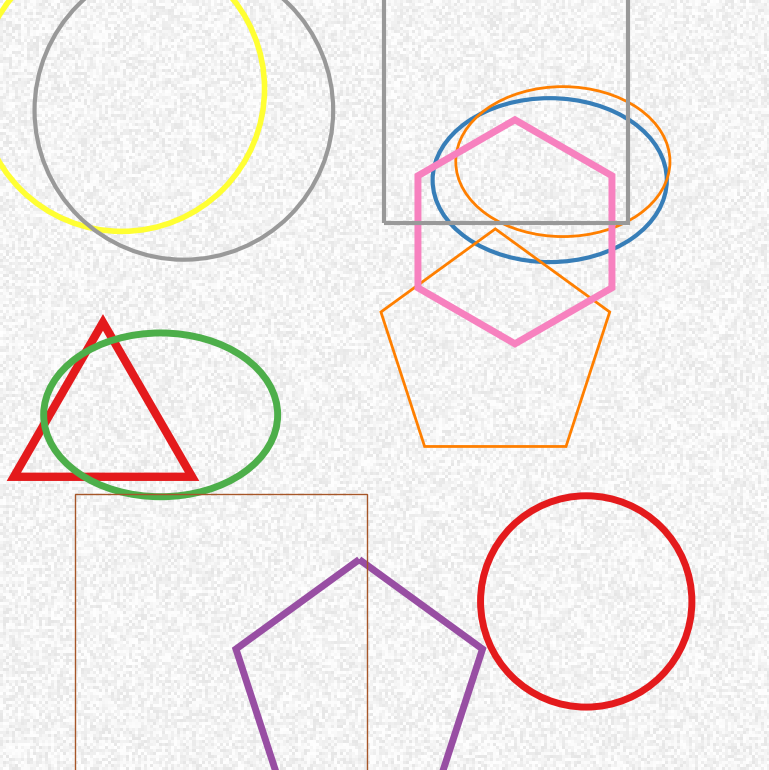[{"shape": "triangle", "thickness": 3, "radius": 0.67, "center": [0.134, 0.448]}, {"shape": "circle", "thickness": 2.5, "radius": 0.69, "center": [0.761, 0.219]}, {"shape": "oval", "thickness": 1.5, "radius": 0.76, "center": [0.714, 0.766]}, {"shape": "oval", "thickness": 2.5, "radius": 0.76, "center": [0.209, 0.461]}, {"shape": "pentagon", "thickness": 2.5, "radius": 0.84, "center": [0.467, 0.105]}, {"shape": "oval", "thickness": 1, "radius": 0.7, "center": [0.731, 0.79]}, {"shape": "pentagon", "thickness": 1, "radius": 0.78, "center": [0.643, 0.547]}, {"shape": "circle", "thickness": 2, "radius": 0.93, "center": [0.158, 0.885]}, {"shape": "square", "thickness": 0.5, "radius": 0.95, "center": [0.287, 0.169]}, {"shape": "hexagon", "thickness": 2.5, "radius": 0.73, "center": [0.669, 0.699]}, {"shape": "square", "thickness": 1.5, "radius": 0.79, "center": [0.657, 0.869]}, {"shape": "circle", "thickness": 1.5, "radius": 0.97, "center": [0.239, 0.857]}]